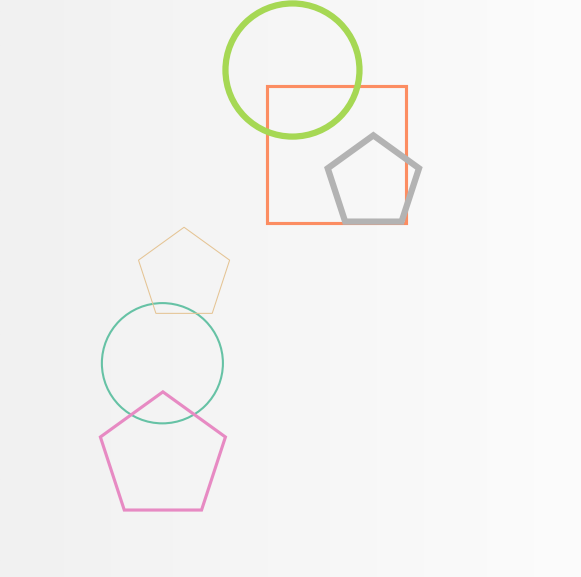[{"shape": "circle", "thickness": 1, "radius": 0.52, "center": [0.279, 0.37]}, {"shape": "square", "thickness": 1.5, "radius": 0.6, "center": [0.579, 0.732]}, {"shape": "pentagon", "thickness": 1.5, "radius": 0.57, "center": [0.28, 0.207]}, {"shape": "circle", "thickness": 3, "radius": 0.58, "center": [0.503, 0.878]}, {"shape": "pentagon", "thickness": 0.5, "radius": 0.41, "center": [0.317, 0.523]}, {"shape": "pentagon", "thickness": 3, "radius": 0.41, "center": [0.642, 0.682]}]